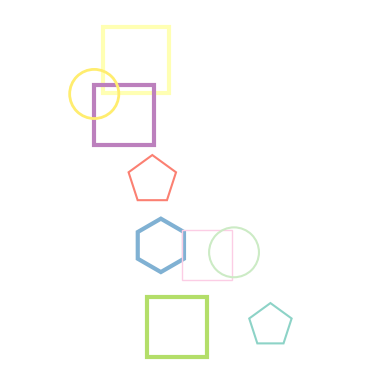[{"shape": "pentagon", "thickness": 1.5, "radius": 0.29, "center": [0.702, 0.155]}, {"shape": "square", "thickness": 3, "radius": 0.42, "center": [0.353, 0.844]}, {"shape": "pentagon", "thickness": 1.5, "radius": 0.32, "center": [0.396, 0.532]}, {"shape": "hexagon", "thickness": 3, "radius": 0.35, "center": [0.418, 0.363]}, {"shape": "square", "thickness": 3, "radius": 0.39, "center": [0.459, 0.15]}, {"shape": "square", "thickness": 1, "radius": 0.33, "center": [0.537, 0.338]}, {"shape": "square", "thickness": 3, "radius": 0.39, "center": [0.322, 0.701]}, {"shape": "circle", "thickness": 1.5, "radius": 0.32, "center": [0.608, 0.345]}, {"shape": "circle", "thickness": 2, "radius": 0.32, "center": [0.245, 0.756]}]